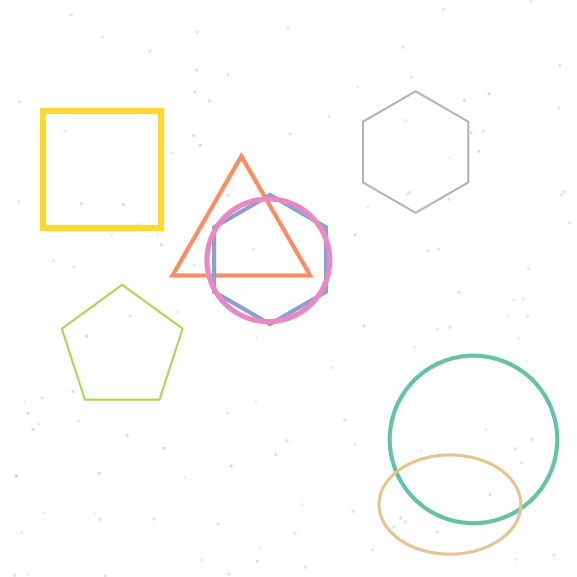[{"shape": "circle", "thickness": 2, "radius": 0.73, "center": [0.82, 0.238]}, {"shape": "triangle", "thickness": 2, "radius": 0.69, "center": [0.418, 0.591]}, {"shape": "hexagon", "thickness": 2, "radius": 0.56, "center": [0.468, 0.55]}, {"shape": "circle", "thickness": 2.5, "radius": 0.53, "center": [0.465, 0.548]}, {"shape": "pentagon", "thickness": 1, "radius": 0.55, "center": [0.212, 0.396]}, {"shape": "square", "thickness": 3, "radius": 0.51, "center": [0.176, 0.706]}, {"shape": "oval", "thickness": 1.5, "radius": 0.61, "center": [0.779, 0.125]}, {"shape": "hexagon", "thickness": 1, "radius": 0.53, "center": [0.72, 0.736]}]